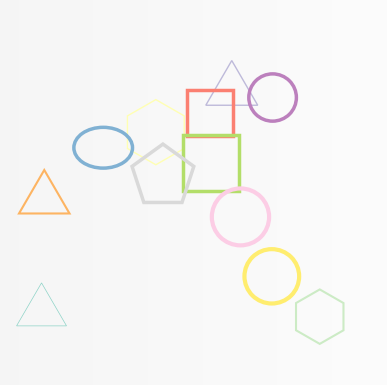[{"shape": "triangle", "thickness": 0.5, "radius": 0.37, "center": [0.107, 0.191]}, {"shape": "hexagon", "thickness": 1, "radius": 0.42, "center": [0.402, 0.657]}, {"shape": "triangle", "thickness": 1, "radius": 0.39, "center": [0.598, 0.765]}, {"shape": "square", "thickness": 2.5, "radius": 0.3, "center": [0.542, 0.706]}, {"shape": "oval", "thickness": 2.5, "radius": 0.38, "center": [0.266, 0.616]}, {"shape": "triangle", "thickness": 1.5, "radius": 0.38, "center": [0.114, 0.483]}, {"shape": "square", "thickness": 2.5, "radius": 0.36, "center": [0.544, 0.578]}, {"shape": "circle", "thickness": 3, "radius": 0.37, "center": [0.621, 0.437]}, {"shape": "pentagon", "thickness": 2.5, "radius": 0.42, "center": [0.42, 0.542]}, {"shape": "circle", "thickness": 2.5, "radius": 0.31, "center": [0.703, 0.747]}, {"shape": "hexagon", "thickness": 1.5, "radius": 0.35, "center": [0.825, 0.178]}, {"shape": "circle", "thickness": 3, "radius": 0.35, "center": [0.701, 0.282]}]